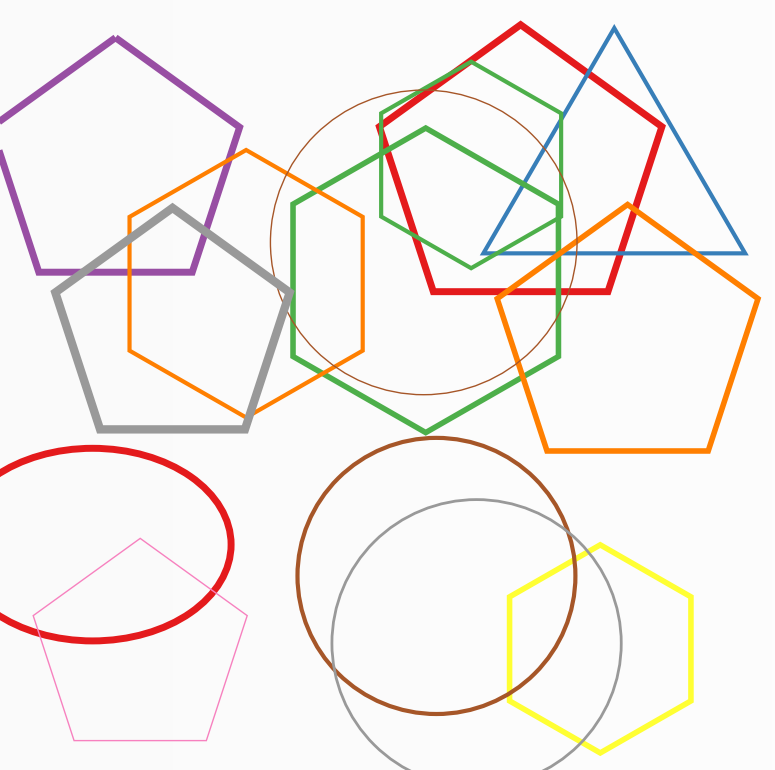[{"shape": "pentagon", "thickness": 2.5, "radius": 0.96, "center": [0.672, 0.776]}, {"shape": "oval", "thickness": 2.5, "radius": 0.89, "center": [0.12, 0.293]}, {"shape": "triangle", "thickness": 1.5, "radius": 0.97, "center": [0.793, 0.768]}, {"shape": "hexagon", "thickness": 2, "radius": 0.99, "center": [0.549, 0.636]}, {"shape": "hexagon", "thickness": 1.5, "radius": 0.67, "center": [0.608, 0.786]}, {"shape": "pentagon", "thickness": 2.5, "radius": 0.84, "center": [0.149, 0.783]}, {"shape": "hexagon", "thickness": 1.5, "radius": 0.87, "center": [0.318, 0.631]}, {"shape": "pentagon", "thickness": 2, "radius": 0.88, "center": [0.81, 0.557]}, {"shape": "hexagon", "thickness": 2, "radius": 0.68, "center": [0.775, 0.157]}, {"shape": "circle", "thickness": 1.5, "radius": 0.9, "center": [0.563, 0.252]}, {"shape": "circle", "thickness": 0.5, "radius": 0.99, "center": [0.547, 0.685]}, {"shape": "pentagon", "thickness": 0.5, "radius": 0.73, "center": [0.181, 0.156]}, {"shape": "pentagon", "thickness": 3, "radius": 0.8, "center": [0.223, 0.571]}, {"shape": "circle", "thickness": 1, "radius": 0.93, "center": [0.615, 0.165]}]